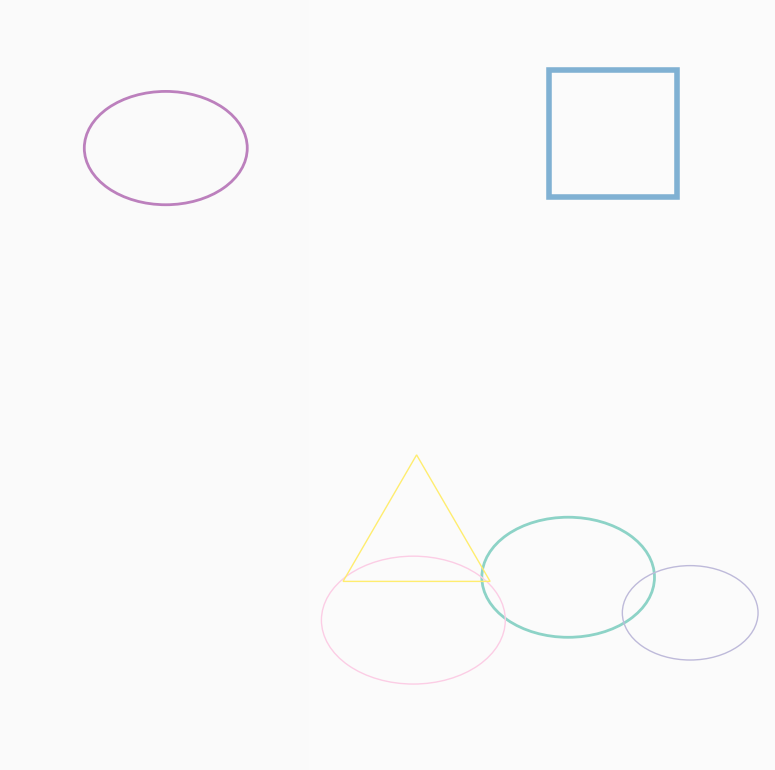[{"shape": "oval", "thickness": 1, "radius": 0.56, "center": [0.733, 0.25]}, {"shape": "oval", "thickness": 0.5, "radius": 0.44, "center": [0.891, 0.204]}, {"shape": "square", "thickness": 2, "radius": 0.41, "center": [0.791, 0.827]}, {"shape": "oval", "thickness": 0.5, "radius": 0.59, "center": [0.533, 0.195]}, {"shape": "oval", "thickness": 1, "radius": 0.53, "center": [0.214, 0.808]}, {"shape": "triangle", "thickness": 0.5, "radius": 0.55, "center": [0.538, 0.3]}]